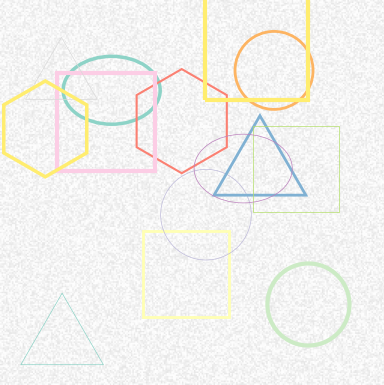[{"shape": "oval", "thickness": 2.5, "radius": 0.63, "center": [0.29, 0.766]}, {"shape": "triangle", "thickness": 0.5, "radius": 0.62, "center": [0.161, 0.115]}, {"shape": "square", "thickness": 2, "radius": 0.56, "center": [0.484, 0.288]}, {"shape": "circle", "thickness": 0.5, "radius": 0.59, "center": [0.535, 0.442]}, {"shape": "hexagon", "thickness": 1.5, "radius": 0.68, "center": [0.472, 0.685]}, {"shape": "triangle", "thickness": 2, "radius": 0.69, "center": [0.675, 0.562]}, {"shape": "circle", "thickness": 2, "radius": 0.51, "center": [0.712, 0.817]}, {"shape": "square", "thickness": 0.5, "radius": 0.56, "center": [0.769, 0.562]}, {"shape": "square", "thickness": 3, "radius": 0.63, "center": [0.275, 0.682]}, {"shape": "triangle", "thickness": 0.5, "radius": 0.54, "center": [0.16, 0.796]}, {"shape": "oval", "thickness": 0.5, "radius": 0.64, "center": [0.632, 0.562]}, {"shape": "circle", "thickness": 3, "radius": 0.53, "center": [0.801, 0.209]}, {"shape": "square", "thickness": 3, "radius": 0.67, "center": [0.665, 0.875]}, {"shape": "hexagon", "thickness": 2.5, "radius": 0.62, "center": [0.118, 0.665]}]